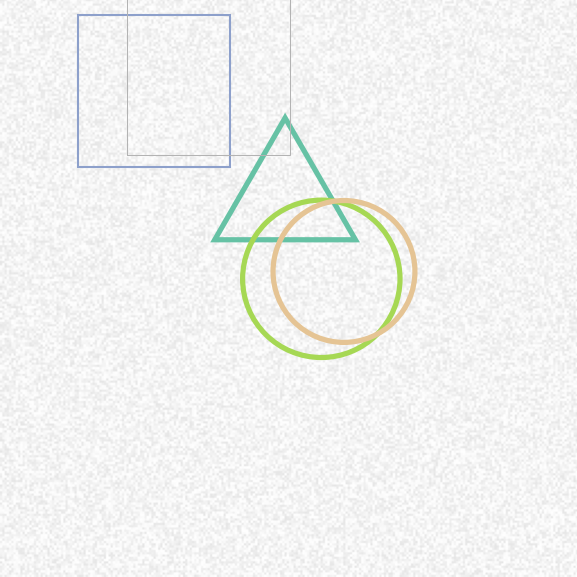[{"shape": "triangle", "thickness": 2.5, "radius": 0.7, "center": [0.494, 0.654]}, {"shape": "square", "thickness": 1, "radius": 0.66, "center": [0.266, 0.841]}, {"shape": "circle", "thickness": 2.5, "radius": 0.68, "center": [0.556, 0.516]}, {"shape": "circle", "thickness": 2.5, "radius": 0.61, "center": [0.596, 0.529]}, {"shape": "square", "thickness": 0.5, "radius": 0.71, "center": [0.361, 0.873]}]